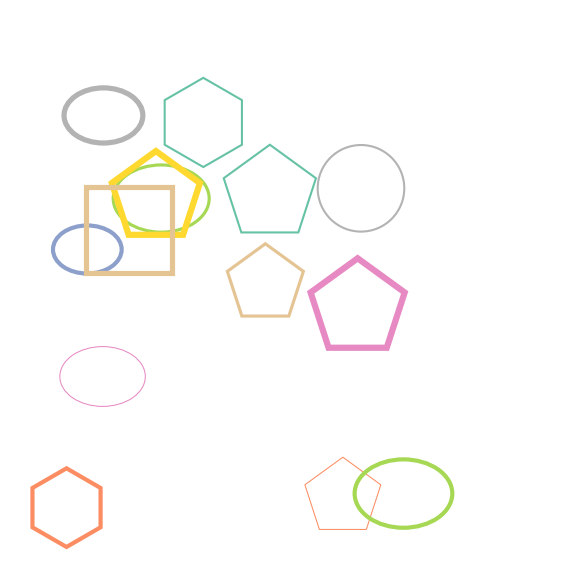[{"shape": "pentagon", "thickness": 1, "radius": 0.42, "center": [0.467, 0.665]}, {"shape": "hexagon", "thickness": 1, "radius": 0.39, "center": [0.352, 0.787]}, {"shape": "hexagon", "thickness": 2, "radius": 0.34, "center": [0.115, 0.12]}, {"shape": "pentagon", "thickness": 0.5, "radius": 0.35, "center": [0.594, 0.138]}, {"shape": "oval", "thickness": 2, "radius": 0.3, "center": [0.151, 0.567]}, {"shape": "oval", "thickness": 0.5, "radius": 0.37, "center": [0.178, 0.347]}, {"shape": "pentagon", "thickness": 3, "radius": 0.43, "center": [0.619, 0.466]}, {"shape": "oval", "thickness": 2, "radius": 0.42, "center": [0.699, 0.144]}, {"shape": "oval", "thickness": 1.5, "radius": 0.42, "center": [0.279, 0.655]}, {"shape": "pentagon", "thickness": 3, "radius": 0.4, "center": [0.27, 0.657]}, {"shape": "pentagon", "thickness": 1.5, "radius": 0.35, "center": [0.46, 0.508]}, {"shape": "square", "thickness": 2.5, "radius": 0.37, "center": [0.223, 0.601]}, {"shape": "circle", "thickness": 1, "radius": 0.37, "center": [0.625, 0.673]}, {"shape": "oval", "thickness": 2.5, "radius": 0.34, "center": [0.179, 0.799]}]